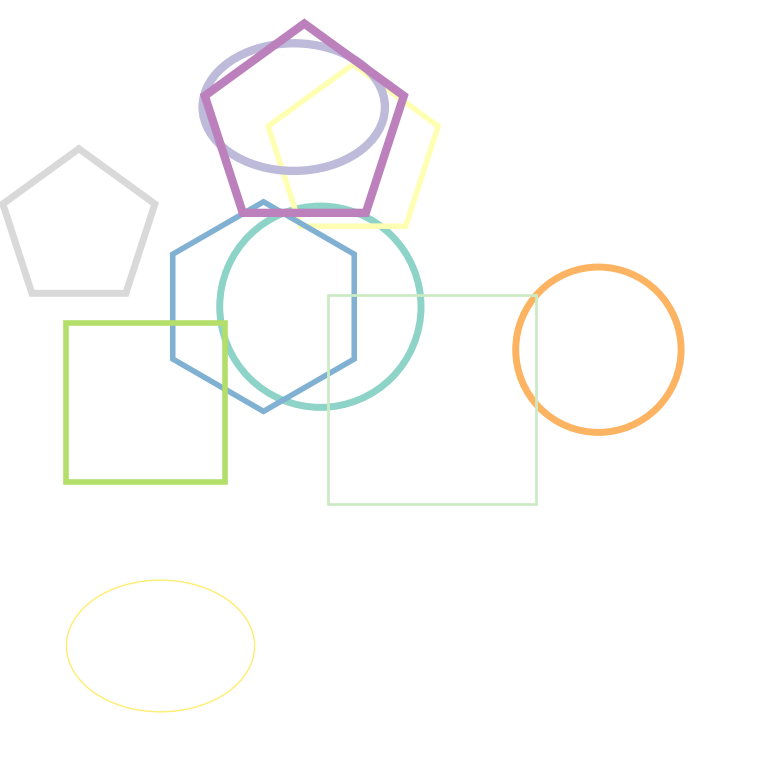[{"shape": "circle", "thickness": 2.5, "radius": 0.65, "center": [0.416, 0.602]}, {"shape": "pentagon", "thickness": 2, "radius": 0.58, "center": [0.459, 0.8]}, {"shape": "oval", "thickness": 3, "radius": 0.59, "center": [0.382, 0.861]}, {"shape": "hexagon", "thickness": 2, "radius": 0.68, "center": [0.342, 0.602]}, {"shape": "circle", "thickness": 2.5, "radius": 0.54, "center": [0.777, 0.546]}, {"shape": "square", "thickness": 2, "radius": 0.52, "center": [0.189, 0.477]}, {"shape": "pentagon", "thickness": 2.5, "radius": 0.52, "center": [0.102, 0.703]}, {"shape": "pentagon", "thickness": 3, "radius": 0.68, "center": [0.395, 0.834]}, {"shape": "square", "thickness": 1, "radius": 0.68, "center": [0.561, 0.481]}, {"shape": "oval", "thickness": 0.5, "radius": 0.61, "center": [0.208, 0.161]}]